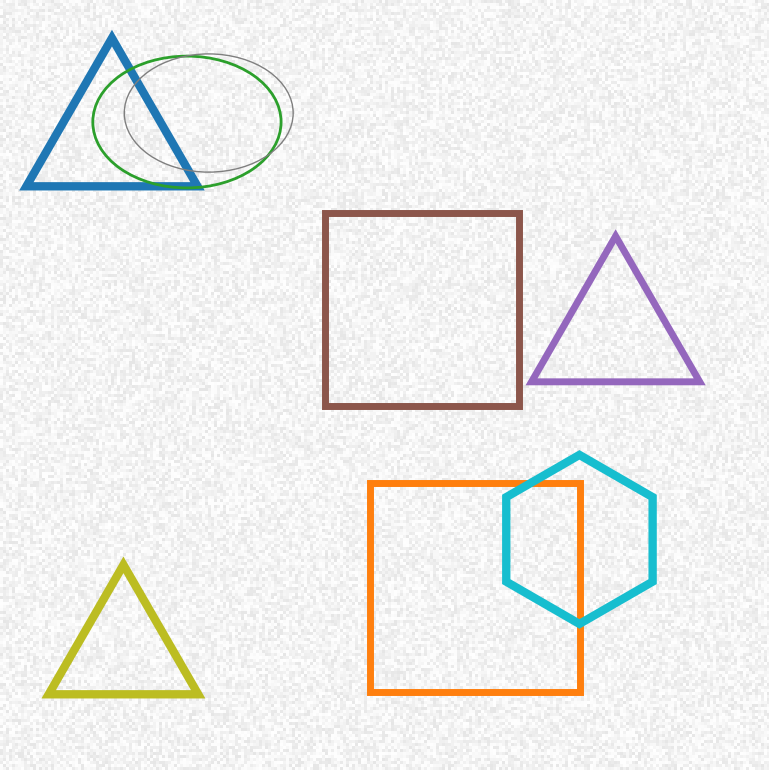[{"shape": "triangle", "thickness": 3, "radius": 0.64, "center": [0.145, 0.822]}, {"shape": "square", "thickness": 2.5, "radius": 0.68, "center": [0.617, 0.237]}, {"shape": "oval", "thickness": 1, "radius": 0.61, "center": [0.243, 0.842]}, {"shape": "triangle", "thickness": 2.5, "radius": 0.63, "center": [0.8, 0.567]}, {"shape": "square", "thickness": 2.5, "radius": 0.63, "center": [0.548, 0.598]}, {"shape": "oval", "thickness": 0.5, "radius": 0.55, "center": [0.271, 0.853]}, {"shape": "triangle", "thickness": 3, "radius": 0.56, "center": [0.16, 0.154]}, {"shape": "hexagon", "thickness": 3, "radius": 0.55, "center": [0.753, 0.299]}]